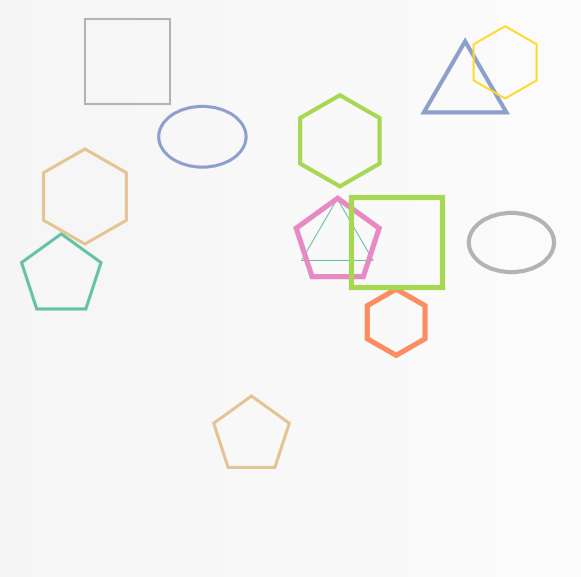[{"shape": "triangle", "thickness": 0.5, "radius": 0.36, "center": [0.58, 0.584]}, {"shape": "pentagon", "thickness": 1.5, "radius": 0.36, "center": [0.105, 0.522]}, {"shape": "hexagon", "thickness": 2.5, "radius": 0.29, "center": [0.682, 0.441]}, {"shape": "triangle", "thickness": 2, "radius": 0.41, "center": [0.8, 0.846]}, {"shape": "oval", "thickness": 1.5, "radius": 0.38, "center": [0.348, 0.762]}, {"shape": "pentagon", "thickness": 2.5, "radius": 0.38, "center": [0.581, 0.581]}, {"shape": "hexagon", "thickness": 2, "radius": 0.39, "center": [0.585, 0.755]}, {"shape": "square", "thickness": 2.5, "radius": 0.39, "center": [0.683, 0.58]}, {"shape": "hexagon", "thickness": 1, "radius": 0.31, "center": [0.869, 0.891]}, {"shape": "hexagon", "thickness": 1.5, "radius": 0.41, "center": [0.146, 0.659]}, {"shape": "pentagon", "thickness": 1.5, "radius": 0.34, "center": [0.433, 0.245]}, {"shape": "oval", "thickness": 2, "radius": 0.37, "center": [0.88, 0.579]}, {"shape": "square", "thickness": 1, "radius": 0.37, "center": [0.219, 0.893]}]